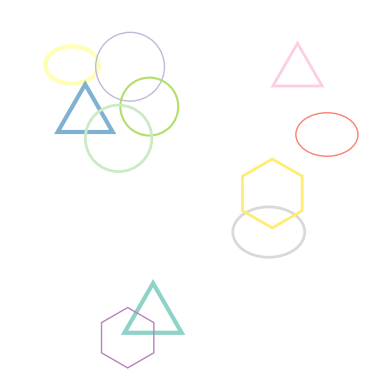[{"shape": "triangle", "thickness": 3, "radius": 0.43, "center": [0.398, 0.179]}, {"shape": "oval", "thickness": 3, "radius": 0.35, "center": [0.187, 0.831]}, {"shape": "circle", "thickness": 1, "radius": 0.45, "center": [0.338, 0.827]}, {"shape": "oval", "thickness": 1, "radius": 0.4, "center": [0.849, 0.651]}, {"shape": "triangle", "thickness": 3, "radius": 0.41, "center": [0.221, 0.698]}, {"shape": "circle", "thickness": 1.5, "radius": 0.38, "center": [0.388, 0.723]}, {"shape": "triangle", "thickness": 2, "radius": 0.37, "center": [0.773, 0.814]}, {"shape": "oval", "thickness": 2, "radius": 0.47, "center": [0.698, 0.397]}, {"shape": "hexagon", "thickness": 1, "radius": 0.39, "center": [0.332, 0.123]}, {"shape": "circle", "thickness": 2, "radius": 0.43, "center": [0.308, 0.641]}, {"shape": "hexagon", "thickness": 2, "radius": 0.45, "center": [0.707, 0.498]}]